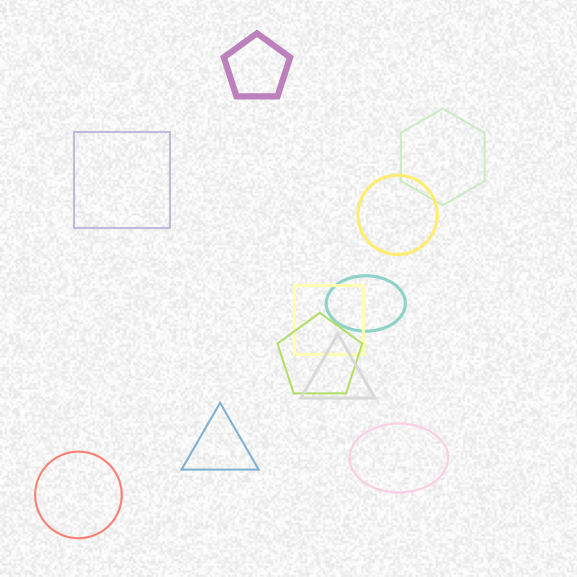[{"shape": "oval", "thickness": 1.5, "radius": 0.34, "center": [0.633, 0.474]}, {"shape": "square", "thickness": 1.5, "radius": 0.3, "center": [0.569, 0.446]}, {"shape": "square", "thickness": 1, "radius": 0.42, "center": [0.211, 0.688]}, {"shape": "circle", "thickness": 1, "radius": 0.37, "center": [0.136, 0.142]}, {"shape": "triangle", "thickness": 1, "radius": 0.39, "center": [0.381, 0.225]}, {"shape": "pentagon", "thickness": 1, "radius": 0.39, "center": [0.554, 0.38]}, {"shape": "oval", "thickness": 1, "radius": 0.43, "center": [0.691, 0.206]}, {"shape": "triangle", "thickness": 1.5, "radius": 0.37, "center": [0.585, 0.347]}, {"shape": "pentagon", "thickness": 3, "radius": 0.3, "center": [0.445, 0.881]}, {"shape": "hexagon", "thickness": 1, "radius": 0.42, "center": [0.767, 0.727]}, {"shape": "circle", "thickness": 1.5, "radius": 0.34, "center": [0.689, 0.627]}]